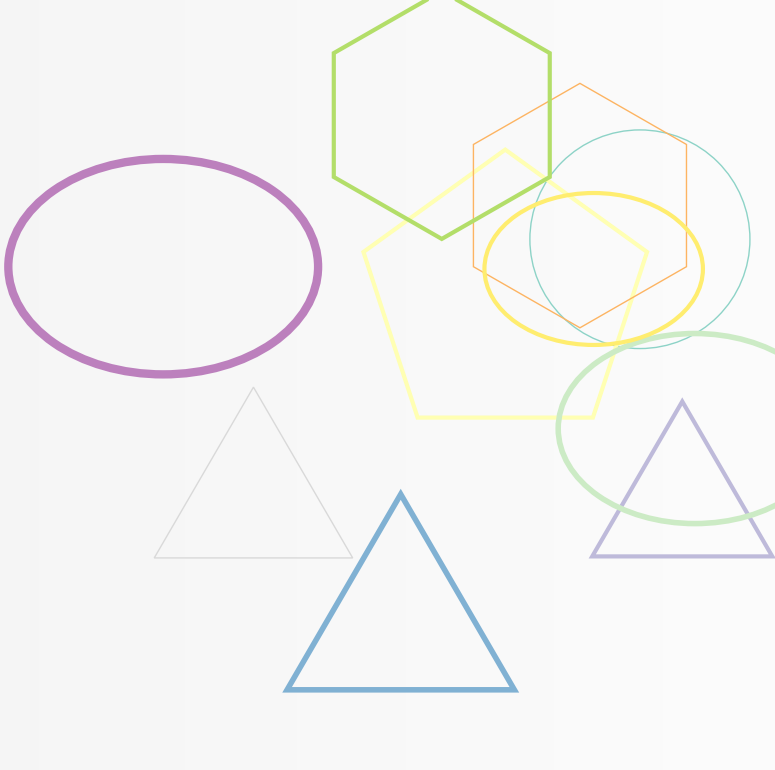[{"shape": "circle", "thickness": 0.5, "radius": 0.71, "center": [0.826, 0.689]}, {"shape": "pentagon", "thickness": 1.5, "radius": 0.96, "center": [0.652, 0.613]}, {"shape": "triangle", "thickness": 1.5, "radius": 0.67, "center": [0.88, 0.344]}, {"shape": "triangle", "thickness": 2, "radius": 0.85, "center": [0.517, 0.189]}, {"shape": "hexagon", "thickness": 0.5, "radius": 0.79, "center": [0.748, 0.733]}, {"shape": "hexagon", "thickness": 1.5, "radius": 0.8, "center": [0.57, 0.851]}, {"shape": "triangle", "thickness": 0.5, "radius": 0.74, "center": [0.327, 0.349]}, {"shape": "oval", "thickness": 3, "radius": 1.0, "center": [0.211, 0.654]}, {"shape": "oval", "thickness": 2, "radius": 0.88, "center": [0.897, 0.443]}, {"shape": "oval", "thickness": 1.5, "radius": 0.7, "center": [0.766, 0.651]}]